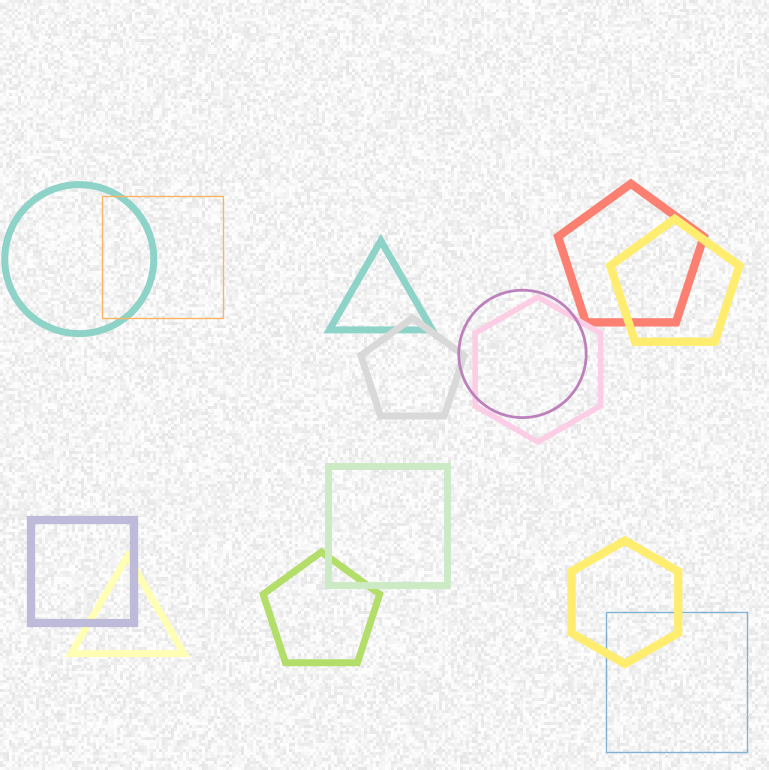[{"shape": "triangle", "thickness": 2.5, "radius": 0.39, "center": [0.495, 0.61]}, {"shape": "circle", "thickness": 2.5, "radius": 0.48, "center": [0.103, 0.664]}, {"shape": "triangle", "thickness": 2.5, "radius": 0.42, "center": [0.166, 0.193]}, {"shape": "square", "thickness": 3, "radius": 0.33, "center": [0.107, 0.258]}, {"shape": "pentagon", "thickness": 3, "radius": 0.5, "center": [0.819, 0.662]}, {"shape": "square", "thickness": 0.5, "radius": 0.46, "center": [0.879, 0.114]}, {"shape": "square", "thickness": 0.5, "radius": 0.4, "center": [0.211, 0.666]}, {"shape": "pentagon", "thickness": 2.5, "radius": 0.4, "center": [0.417, 0.204]}, {"shape": "hexagon", "thickness": 2, "radius": 0.47, "center": [0.699, 0.52]}, {"shape": "pentagon", "thickness": 2.5, "radius": 0.35, "center": [0.536, 0.517]}, {"shape": "circle", "thickness": 1, "radius": 0.41, "center": [0.679, 0.54]}, {"shape": "square", "thickness": 2.5, "radius": 0.39, "center": [0.504, 0.318]}, {"shape": "hexagon", "thickness": 3, "radius": 0.4, "center": [0.812, 0.218]}, {"shape": "pentagon", "thickness": 3, "radius": 0.44, "center": [0.876, 0.628]}]